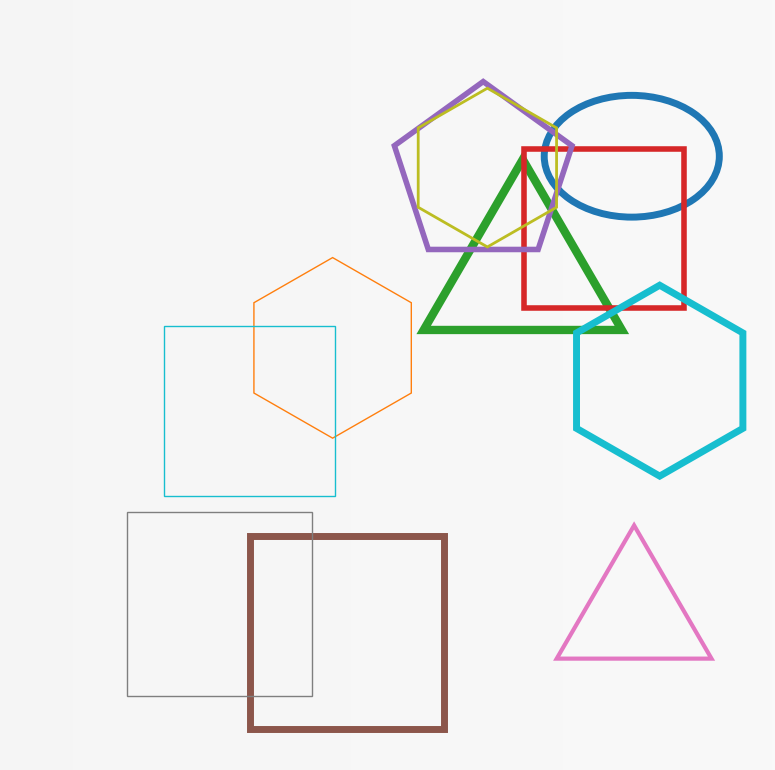[{"shape": "oval", "thickness": 2.5, "radius": 0.56, "center": [0.815, 0.797]}, {"shape": "hexagon", "thickness": 0.5, "radius": 0.59, "center": [0.429, 0.548]}, {"shape": "triangle", "thickness": 3, "radius": 0.74, "center": [0.675, 0.645]}, {"shape": "square", "thickness": 2, "radius": 0.52, "center": [0.78, 0.703]}, {"shape": "pentagon", "thickness": 2, "radius": 0.6, "center": [0.623, 0.774]}, {"shape": "square", "thickness": 2.5, "radius": 0.63, "center": [0.447, 0.179]}, {"shape": "triangle", "thickness": 1.5, "radius": 0.58, "center": [0.818, 0.202]}, {"shape": "square", "thickness": 0.5, "radius": 0.6, "center": [0.283, 0.215]}, {"shape": "hexagon", "thickness": 1, "radius": 0.52, "center": [0.629, 0.782]}, {"shape": "square", "thickness": 0.5, "radius": 0.55, "center": [0.322, 0.466]}, {"shape": "hexagon", "thickness": 2.5, "radius": 0.62, "center": [0.851, 0.506]}]